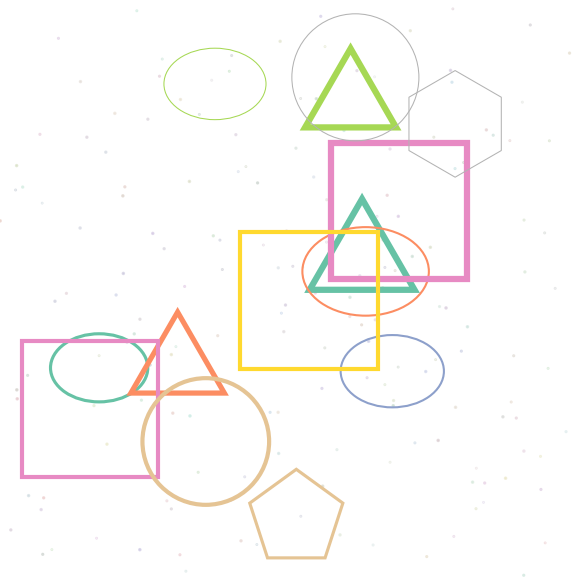[{"shape": "oval", "thickness": 1.5, "radius": 0.42, "center": [0.172, 0.362]}, {"shape": "triangle", "thickness": 3, "radius": 0.52, "center": [0.627, 0.55]}, {"shape": "oval", "thickness": 1, "radius": 0.55, "center": [0.633, 0.529]}, {"shape": "triangle", "thickness": 2.5, "radius": 0.47, "center": [0.308, 0.365]}, {"shape": "oval", "thickness": 1, "radius": 0.45, "center": [0.679, 0.356]}, {"shape": "square", "thickness": 3, "radius": 0.59, "center": [0.69, 0.635]}, {"shape": "square", "thickness": 2, "radius": 0.59, "center": [0.156, 0.29]}, {"shape": "triangle", "thickness": 3, "radius": 0.45, "center": [0.607, 0.824]}, {"shape": "oval", "thickness": 0.5, "radius": 0.44, "center": [0.372, 0.854]}, {"shape": "square", "thickness": 2, "radius": 0.59, "center": [0.535, 0.479]}, {"shape": "pentagon", "thickness": 1.5, "radius": 0.42, "center": [0.513, 0.102]}, {"shape": "circle", "thickness": 2, "radius": 0.55, "center": [0.356, 0.235]}, {"shape": "circle", "thickness": 0.5, "radius": 0.55, "center": [0.615, 0.865]}, {"shape": "hexagon", "thickness": 0.5, "radius": 0.46, "center": [0.788, 0.785]}]